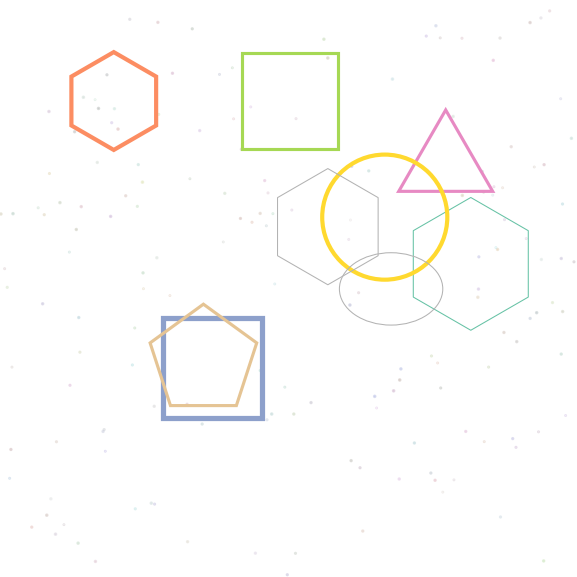[{"shape": "hexagon", "thickness": 0.5, "radius": 0.57, "center": [0.815, 0.542]}, {"shape": "hexagon", "thickness": 2, "radius": 0.42, "center": [0.197, 0.824]}, {"shape": "square", "thickness": 2.5, "radius": 0.43, "center": [0.368, 0.362]}, {"shape": "triangle", "thickness": 1.5, "radius": 0.47, "center": [0.772, 0.715]}, {"shape": "square", "thickness": 1.5, "radius": 0.42, "center": [0.502, 0.824]}, {"shape": "circle", "thickness": 2, "radius": 0.54, "center": [0.666, 0.623]}, {"shape": "pentagon", "thickness": 1.5, "radius": 0.49, "center": [0.352, 0.375]}, {"shape": "hexagon", "thickness": 0.5, "radius": 0.5, "center": [0.568, 0.607]}, {"shape": "oval", "thickness": 0.5, "radius": 0.45, "center": [0.677, 0.499]}]